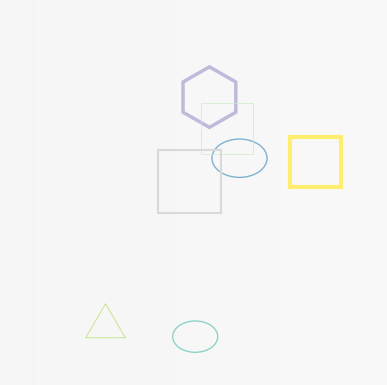[{"shape": "oval", "thickness": 1, "radius": 0.29, "center": [0.504, 0.126]}, {"shape": "hexagon", "thickness": 2.5, "radius": 0.39, "center": [0.54, 0.748]}, {"shape": "oval", "thickness": 1, "radius": 0.36, "center": [0.618, 0.589]}, {"shape": "triangle", "thickness": 0.5, "radius": 0.3, "center": [0.272, 0.152]}, {"shape": "square", "thickness": 1.5, "radius": 0.41, "center": [0.489, 0.529]}, {"shape": "square", "thickness": 0.5, "radius": 0.34, "center": [0.586, 0.666]}, {"shape": "square", "thickness": 3, "radius": 0.33, "center": [0.815, 0.579]}]